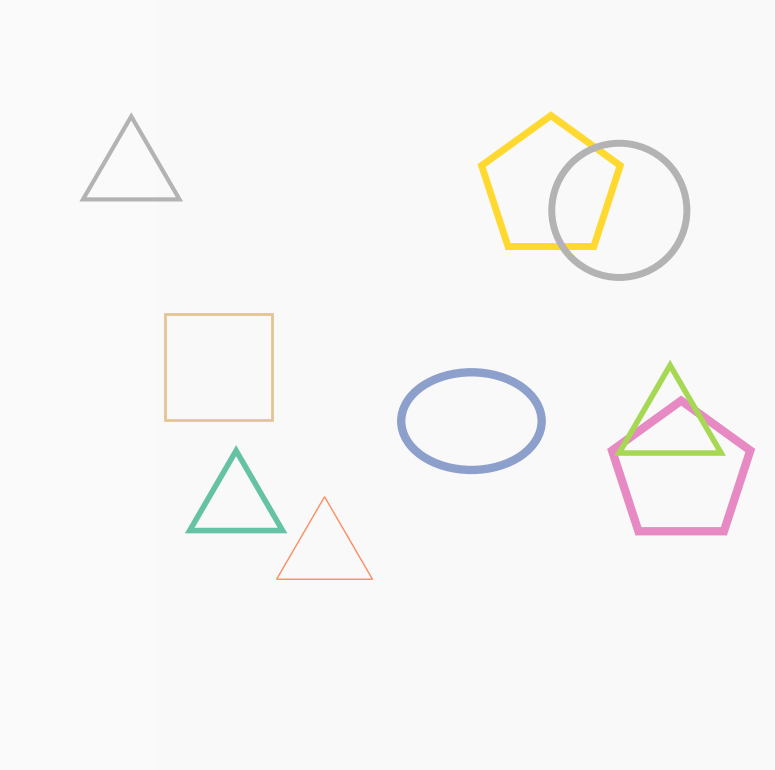[{"shape": "triangle", "thickness": 2, "radius": 0.35, "center": [0.305, 0.346]}, {"shape": "triangle", "thickness": 0.5, "radius": 0.36, "center": [0.419, 0.283]}, {"shape": "oval", "thickness": 3, "radius": 0.45, "center": [0.608, 0.453]}, {"shape": "pentagon", "thickness": 3, "radius": 0.47, "center": [0.879, 0.386]}, {"shape": "triangle", "thickness": 2, "radius": 0.38, "center": [0.865, 0.45]}, {"shape": "pentagon", "thickness": 2.5, "radius": 0.47, "center": [0.711, 0.756]}, {"shape": "square", "thickness": 1, "radius": 0.35, "center": [0.282, 0.523]}, {"shape": "circle", "thickness": 2.5, "radius": 0.44, "center": [0.799, 0.727]}, {"shape": "triangle", "thickness": 1.5, "radius": 0.36, "center": [0.169, 0.777]}]